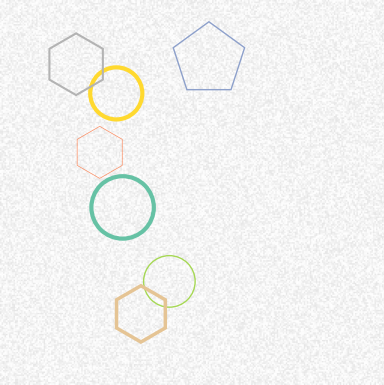[{"shape": "circle", "thickness": 3, "radius": 0.41, "center": [0.318, 0.461]}, {"shape": "hexagon", "thickness": 0.5, "radius": 0.34, "center": [0.259, 0.604]}, {"shape": "pentagon", "thickness": 1, "radius": 0.49, "center": [0.543, 0.846]}, {"shape": "circle", "thickness": 1, "radius": 0.33, "center": [0.44, 0.269]}, {"shape": "circle", "thickness": 3, "radius": 0.34, "center": [0.302, 0.757]}, {"shape": "hexagon", "thickness": 2.5, "radius": 0.37, "center": [0.366, 0.185]}, {"shape": "hexagon", "thickness": 1.5, "radius": 0.4, "center": [0.198, 0.833]}]